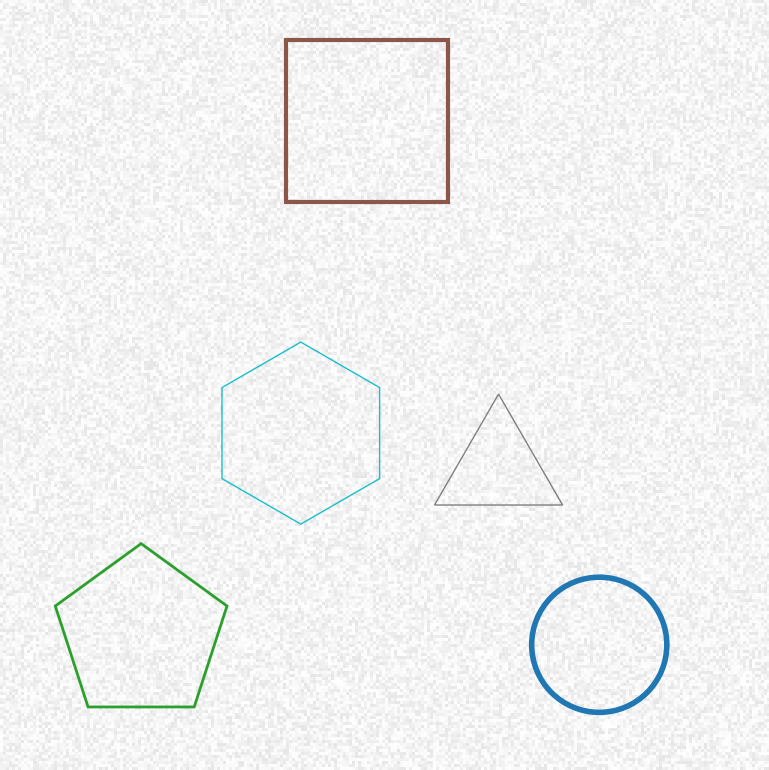[{"shape": "circle", "thickness": 2, "radius": 0.44, "center": [0.778, 0.163]}, {"shape": "pentagon", "thickness": 1, "radius": 0.59, "center": [0.183, 0.177]}, {"shape": "square", "thickness": 1.5, "radius": 0.53, "center": [0.476, 0.843]}, {"shape": "triangle", "thickness": 0.5, "radius": 0.48, "center": [0.647, 0.392]}, {"shape": "hexagon", "thickness": 0.5, "radius": 0.59, "center": [0.391, 0.438]}]